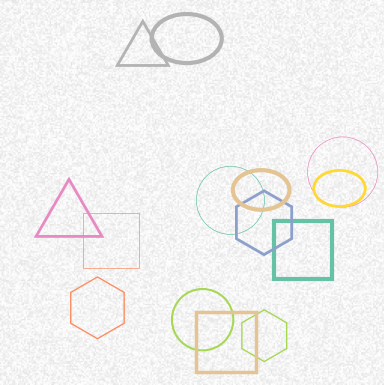[{"shape": "circle", "thickness": 0.5, "radius": 0.44, "center": [0.598, 0.48]}, {"shape": "square", "thickness": 3, "radius": 0.38, "center": [0.786, 0.35]}, {"shape": "hexagon", "thickness": 1, "radius": 0.4, "center": [0.253, 0.2]}, {"shape": "square", "thickness": 0.5, "radius": 0.36, "center": [0.289, 0.375]}, {"shape": "hexagon", "thickness": 2, "radius": 0.41, "center": [0.686, 0.421]}, {"shape": "circle", "thickness": 0.5, "radius": 0.46, "center": [0.89, 0.553]}, {"shape": "triangle", "thickness": 2, "radius": 0.49, "center": [0.179, 0.435]}, {"shape": "circle", "thickness": 1.5, "radius": 0.4, "center": [0.526, 0.17]}, {"shape": "hexagon", "thickness": 1, "radius": 0.34, "center": [0.686, 0.128]}, {"shape": "oval", "thickness": 2, "radius": 0.33, "center": [0.882, 0.511]}, {"shape": "square", "thickness": 2.5, "radius": 0.39, "center": [0.587, 0.112]}, {"shape": "oval", "thickness": 3, "radius": 0.37, "center": [0.678, 0.507]}, {"shape": "oval", "thickness": 3, "radius": 0.46, "center": [0.485, 0.9]}, {"shape": "triangle", "thickness": 2, "radius": 0.38, "center": [0.371, 0.868]}]